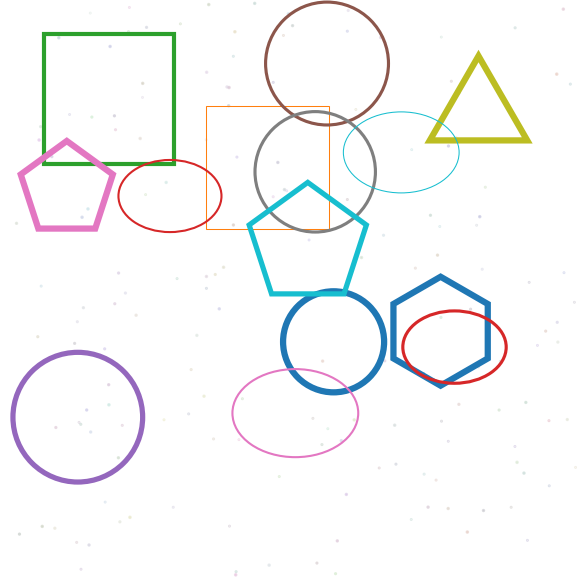[{"shape": "circle", "thickness": 3, "radius": 0.44, "center": [0.578, 0.407]}, {"shape": "hexagon", "thickness": 3, "radius": 0.47, "center": [0.763, 0.426]}, {"shape": "square", "thickness": 0.5, "radius": 0.53, "center": [0.463, 0.709]}, {"shape": "square", "thickness": 2, "radius": 0.56, "center": [0.189, 0.828]}, {"shape": "oval", "thickness": 1.5, "radius": 0.45, "center": [0.787, 0.398]}, {"shape": "oval", "thickness": 1, "radius": 0.45, "center": [0.294, 0.66]}, {"shape": "circle", "thickness": 2.5, "radius": 0.56, "center": [0.135, 0.277]}, {"shape": "circle", "thickness": 1.5, "radius": 0.53, "center": [0.566, 0.889]}, {"shape": "oval", "thickness": 1, "radius": 0.54, "center": [0.511, 0.284]}, {"shape": "pentagon", "thickness": 3, "radius": 0.42, "center": [0.116, 0.671]}, {"shape": "circle", "thickness": 1.5, "radius": 0.52, "center": [0.546, 0.702]}, {"shape": "triangle", "thickness": 3, "radius": 0.49, "center": [0.829, 0.805]}, {"shape": "pentagon", "thickness": 2.5, "radius": 0.53, "center": [0.533, 0.577]}, {"shape": "oval", "thickness": 0.5, "radius": 0.5, "center": [0.695, 0.735]}]